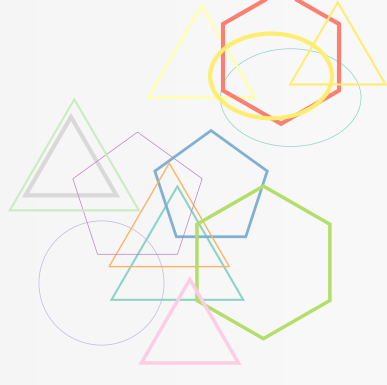[{"shape": "oval", "thickness": 0.5, "radius": 0.91, "center": [0.75, 0.746]}, {"shape": "triangle", "thickness": 1.5, "radius": 0.98, "center": [0.458, 0.319]}, {"shape": "triangle", "thickness": 2, "radius": 0.8, "center": [0.52, 0.826]}, {"shape": "circle", "thickness": 0.5, "radius": 0.81, "center": [0.262, 0.265]}, {"shape": "hexagon", "thickness": 3, "radius": 0.86, "center": [0.725, 0.851]}, {"shape": "pentagon", "thickness": 2, "radius": 0.76, "center": [0.545, 0.508]}, {"shape": "triangle", "thickness": 1, "radius": 0.9, "center": [0.437, 0.397]}, {"shape": "hexagon", "thickness": 2.5, "radius": 0.99, "center": [0.68, 0.319]}, {"shape": "triangle", "thickness": 2.5, "radius": 0.72, "center": [0.49, 0.13]}, {"shape": "triangle", "thickness": 3, "radius": 0.68, "center": [0.183, 0.56]}, {"shape": "pentagon", "thickness": 0.5, "radius": 0.88, "center": [0.355, 0.481]}, {"shape": "triangle", "thickness": 1.5, "radius": 0.96, "center": [0.192, 0.55]}, {"shape": "triangle", "thickness": 1.5, "radius": 0.71, "center": [0.872, 0.852]}, {"shape": "oval", "thickness": 3, "radius": 0.79, "center": [0.699, 0.803]}]